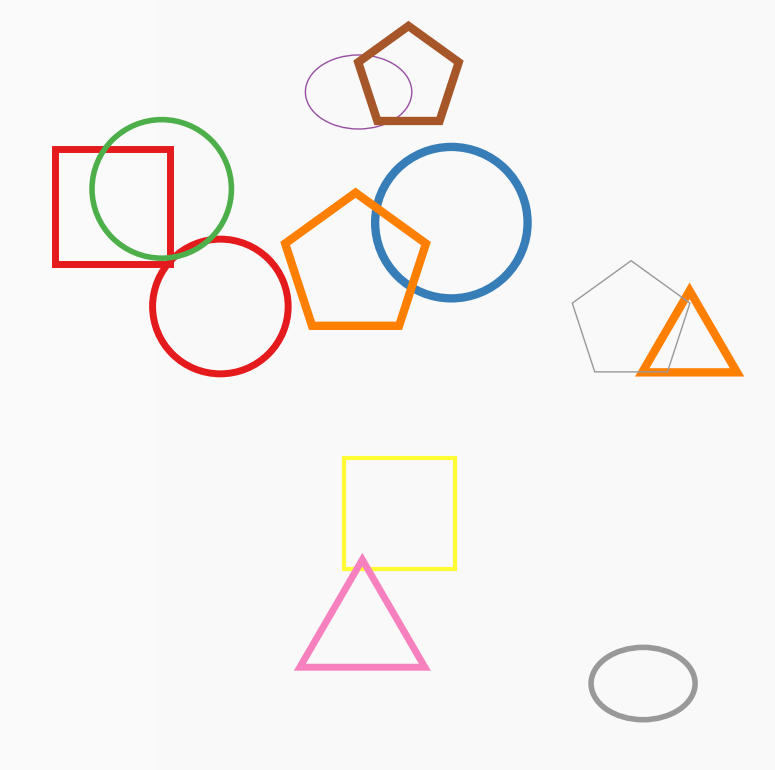[{"shape": "square", "thickness": 2.5, "radius": 0.37, "center": [0.146, 0.732]}, {"shape": "circle", "thickness": 2.5, "radius": 0.44, "center": [0.284, 0.602]}, {"shape": "circle", "thickness": 3, "radius": 0.49, "center": [0.582, 0.711]}, {"shape": "circle", "thickness": 2, "radius": 0.45, "center": [0.209, 0.755]}, {"shape": "oval", "thickness": 0.5, "radius": 0.34, "center": [0.463, 0.881]}, {"shape": "triangle", "thickness": 3, "radius": 0.35, "center": [0.89, 0.552]}, {"shape": "pentagon", "thickness": 3, "radius": 0.48, "center": [0.459, 0.654]}, {"shape": "square", "thickness": 1.5, "radius": 0.36, "center": [0.515, 0.333]}, {"shape": "pentagon", "thickness": 3, "radius": 0.34, "center": [0.527, 0.898]}, {"shape": "triangle", "thickness": 2.5, "radius": 0.47, "center": [0.468, 0.18]}, {"shape": "pentagon", "thickness": 0.5, "radius": 0.4, "center": [0.814, 0.582]}, {"shape": "oval", "thickness": 2, "radius": 0.34, "center": [0.83, 0.112]}]